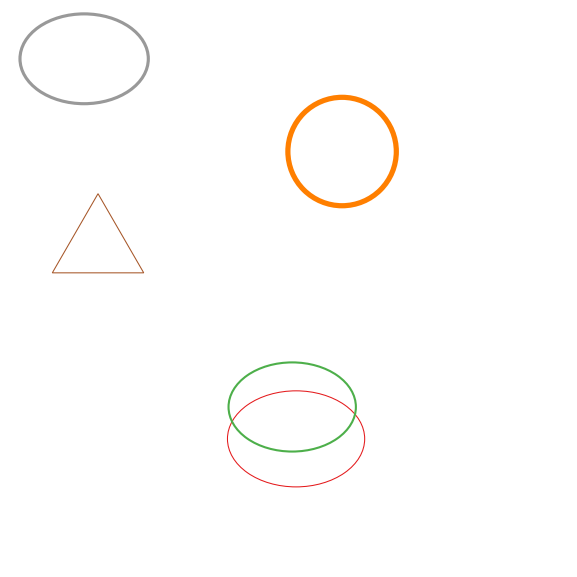[{"shape": "oval", "thickness": 0.5, "radius": 0.59, "center": [0.513, 0.239]}, {"shape": "oval", "thickness": 1, "radius": 0.55, "center": [0.506, 0.294]}, {"shape": "circle", "thickness": 2.5, "radius": 0.47, "center": [0.592, 0.737]}, {"shape": "triangle", "thickness": 0.5, "radius": 0.46, "center": [0.17, 0.572]}, {"shape": "oval", "thickness": 1.5, "radius": 0.56, "center": [0.146, 0.897]}]